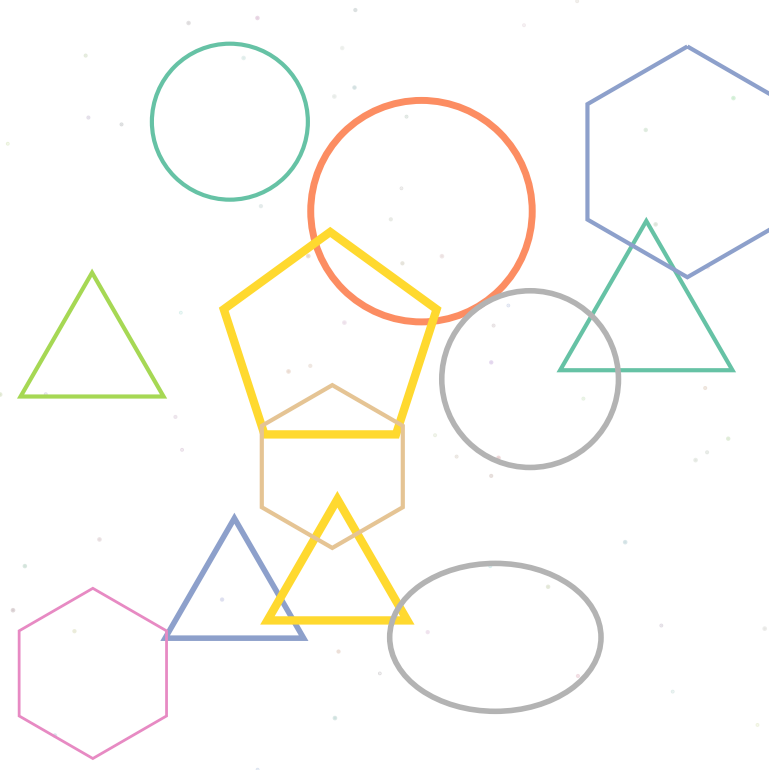[{"shape": "circle", "thickness": 1.5, "radius": 0.51, "center": [0.299, 0.842]}, {"shape": "triangle", "thickness": 1.5, "radius": 0.65, "center": [0.839, 0.584]}, {"shape": "circle", "thickness": 2.5, "radius": 0.72, "center": [0.547, 0.726]}, {"shape": "hexagon", "thickness": 1.5, "radius": 0.75, "center": [0.893, 0.79]}, {"shape": "triangle", "thickness": 2, "radius": 0.52, "center": [0.304, 0.223]}, {"shape": "hexagon", "thickness": 1, "radius": 0.55, "center": [0.121, 0.125]}, {"shape": "triangle", "thickness": 1.5, "radius": 0.54, "center": [0.12, 0.539]}, {"shape": "triangle", "thickness": 3, "radius": 0.52, "center": [0.438, 0.247]}, {"shape": "pentagon", "thickness": 3, "radius": 0.73, "center": [0.429, 0.553]}, {"shape": "hexagon", "thickness": 1.5, "radius": 0.53, "center": [0.432, 0.394]}, {"shape": "circle", "thickness": 2, "radius": 0.57, "center": [0.688, 0.508]}, {"shape": "oval", "thickness": 2, "radius": 0.69, "center": [0.643, 0.172]}]